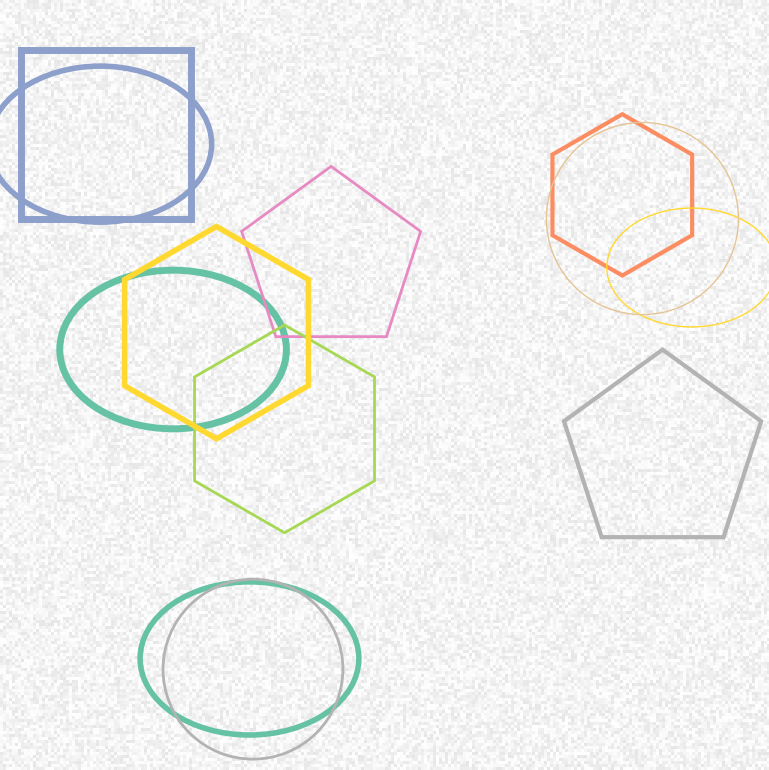[{"shape": "oval", "thickness": 2, "radius": 0.71, "center": [0.324, 0.145]}, {"shape": "oval", "thickness": 2.5, "radius": 0.74, "center": [0.225, 0.546]}, {"shape": "hexagon", "thickness": 1.5, "radius": 0.52, "center": [0.808, 0.747]}, {"shape": "square", "thickness": 2.5, "radius": 0.55, "center": [0.138, 0.826]}, {"shape": "oval", "thickness": 2, "radius": 0.72, "center": [0.13, 0.813]}, {"shape": "pentagon", "thickness": 1, "radius": 0.61, "center": [0.43, 0.662]}, {"shape": "hexagon", "thickness": 1, "radius": 0.67, "center": [0.37, 0.443]}, {"shape": "oval", "thickness": 0.5, "radius": 0.55, "center": [0.898, 0.653]}, {"shape": "hexagon", "thickness": 2, "radius": 0.69, "center": [0.281, 0.568]}, {"shape": "circle", "thickness": 0.5, "radius": 0.62, "center": [0.834, 0.716]}, {"shape": "circle", "thickness": 1, "radius": 0.58, "center": [0.329, 0.131]}, {"shape": "pentagon", "thickness": 1.5, "radius": 0.67, "center": [0.86, 0.411]}]